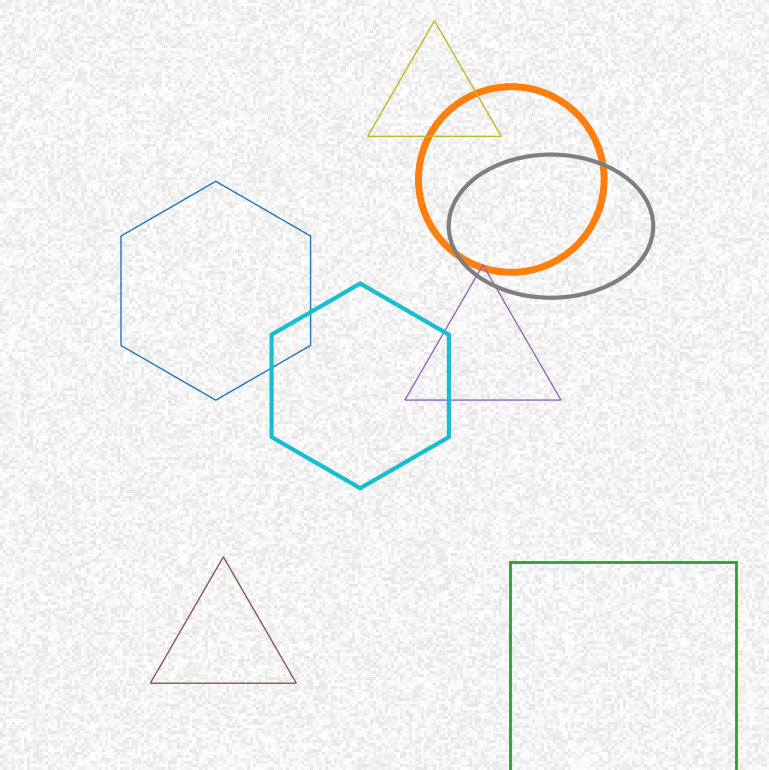[{"shape": "hexagon", "thickness": 0.5, "radius": 0.71, "center": [0.28, 0.622]}, {"shape": "circle", "thickness": 2.5, "radius": 0.6, "center": [0.664, 0.767]}, {"shape": "square", "thickness": 1, "radius": 0.73, "center": [0.809, 0.124]}, {"shape": "triangle", "thickness": 0.5, "radius": 0.59, "center": [0.627, 0.539]}, {"shape": "triangle", "thickness": 0.5, "radius": 0.55, "center": [0.29, 0.167]}, {"shape": "oval", "thickness": 1.5, "radius": 0.66, "center": [0.716, 0.706]}, {"shape": "triangle", "thickness": 0.5, "radius": 0.5, "center": [0.564, 0.873]}, {"shape": "hexagon", "thickness": 1.5, "radius": 0.66, "center": [0.468, 0.499]}]